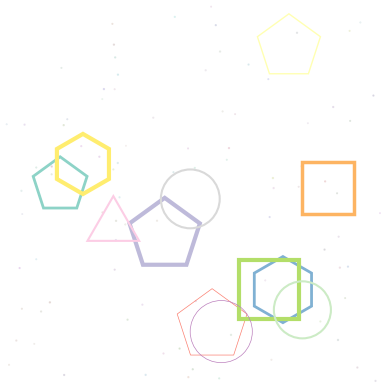[{"shape": "pentagon", "thickness": 2, "radius": 0.37, "center": [0.156, 0.519]}, {"shape": "pentagon", "thickness": 1, "radius": 0.43, "center": [0.75, 0.878]}, {"shape": "pentagon", "thickness": 3, "radius": 0.48, "center": [0.428, 0.39]}, {"shape": "pentagon", "thickness": 0.5, "radius": 0.48, "center": [0.551, 0.155]}, {"shape": "hexagon", "thickness": 2, "radius": 0.43, "center": [0.735, 0.248]}, {"shape": "square", "thickness": 2.5, "radius": 0.34, "center": [0.853, 0.511]}, {"shape": "square", "thickness": 3, "radius": 0.39, "center": [0.698, 0.248]}, {"shape": "triangle", "thickness": 1.5, "radius": 0.39, "center": [0.294, 0.413]}, {"shape": "circle", "thickness": 1.5, "radius": 0.38, "center": [0.494, 0.483]}, {"shape": "circle", "thickness": 0.5, "radius": 0.4, "center": [0.575, 0.139]}, {"shape": "circle", "thickness": 1.5, "radius": 0.37, "center": [0.785, 0.195]}, {"shape": "hexagon", "thickness": 3, "radius": 0.39, "center": [0.215, 0.574]}]